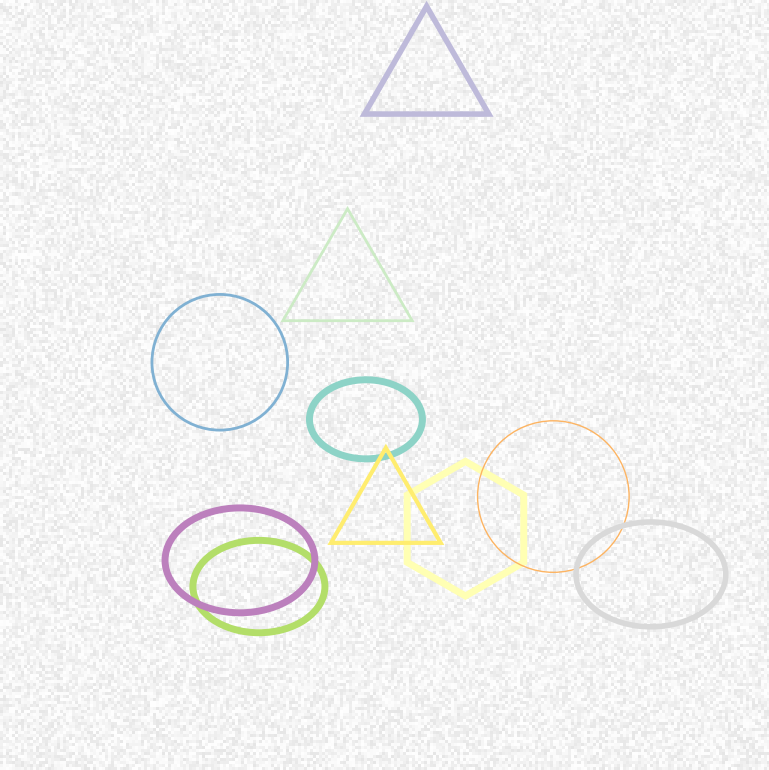[{"shape": "oval", "thickness": 2.5, "radius": 0.37, "center": [0.475, 0.455]}, {"shape": "hexagon", "thickness": 2.5, "radius": 0.44, "center": [0.604, 0.313]}, {"shape": "triangle", "thickness": 2, "radius": 0.47, "center": [0.554, 0.899]}, {"shape": "circle", "thickness": 1, "radius": 0.44, "center": [0.285, 0.53]}, {"shape": "circle", "thickness": 0.5, "radius": 0.49, "center": [0.719, 0.355]}, {"shape": "oval", "thickness": 2.5, "radius": 0.43, "center": [0.336, 0.238]}, {"shape": "oval", "thickness": 2, "radius": 0.49, "center": [0.845, 0.254]}, {"shape": "oval", "thickness": 2.5, "radius": 0.49, "center": [0.312, 0.272]}, {"shape": "triangle", "thickness": 1, "radius": 0.48, "center": [0.451, 0.632]}, {"shape": "triangle", "thickness": 1.5, "radius": 0.41, "center": [0.501, 0.336]}]